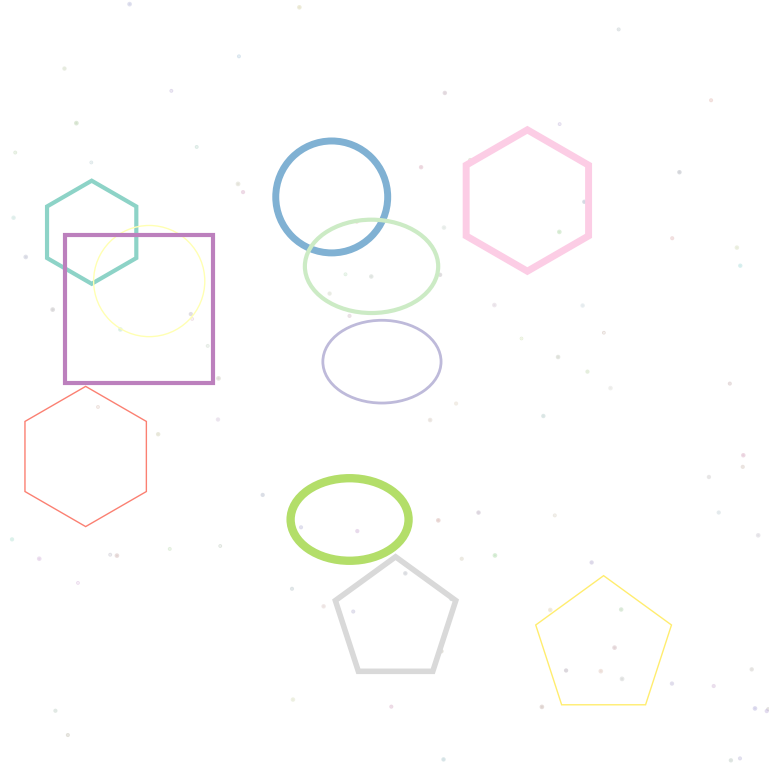[{"shape": "hexagon", "thickness": 1.5, "radius": 0.33, "center": [0.119, 0.698]}, {"shape": "circle", "thickness": 0.5, "radius": 0.36, "center": [0.194, 0.635]}, {"shape": "oval", "thickness": 1, "radius": 0.38, "center": [0.496, 0.53]}, {"shape": "hexagon", "thickness": 0.5, "radius": 0.46, "center": [0.111, 0.407]}, {"shape": "circle", "thickness": 2.5, "radius": 0.36, "center": [0.431, 0.744]}, {"shape": "oval", "thickness": 3, "radius": 0.38, "center": [0.454, 0.325]}, {"shape": "hexagon", "thickness": 2.5, "radius": 0.46, "center": [0.685, 0.74]}, {"shape": "pentagon", "thickness": 2, "radius": 0.41, "center": [0.514, 0.195]}, {"shape": "square", "thickness": 1.5, "radius": 0.48, "center": [0.18, 0.598]}, {"shape": "oval", "thickness": 1.5, "radius": 0.43, "center": [0.483, 0.654]}, {"shape": "pentagon", "thickness": 0.5, "radius": 0.46, "center": [0.784, 0.16]}]